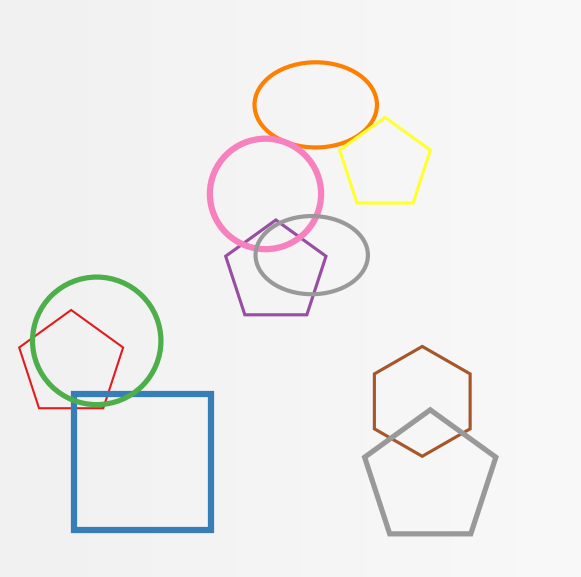[{"shape": "pentagon", "thickness": 1, "radius": 0.47, "center": [0.122, 0.368]}, {"shape": "square", "thickness": 3, "radius": 0.59, "center": [0.245, 0.2]}, {"shape": "circle", "thickness": 2.5, "radius": 0.55, "center": [0.166, 0.409]}, {"shape": "pentagon", "thickness": 1.5, "radius": 0.45, "center": [0.475, 0.527]}, {"shape": "oval", "thickness": 2, "radius": 0.53, "center": [0.543, 0.818]}, {"shape": "pentagon", "thickness": 1.5, "radius": 0.41, "center": [0.662, 0.714]}, {"shape": "hexagon", "thickness": 1.5, "radius": 0.48, "center": [0.726, 0.304]}, {"shape": "circle", "thickness": 3, "radius": 0.48, "center": [0.457, 0.663]}, {"shape": "pentagon", "thickness": 2.5, "radius": 0.59, "center": [0.74, 0.171]}, {"shape": "oval", "thickness": 2, "radius": 0.48, "center": [0.536, 0.557]}]